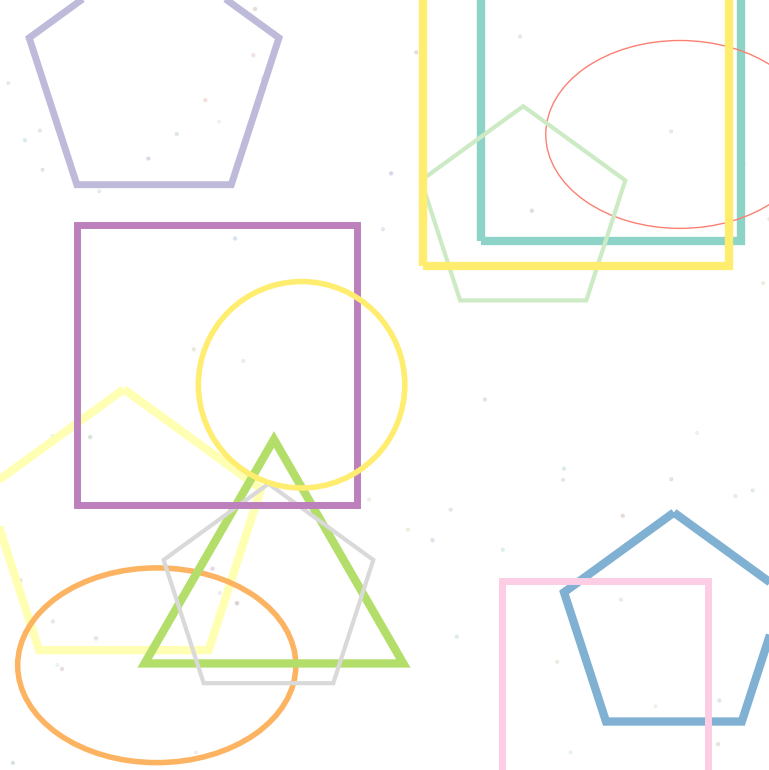[{"shape": "square", "thickness": 3, "radius": 0.84, "center": [0.794, 0.856]}, {"shape": "pentagon", "thickness": 3, "radius": 0.94, "center": [0.161, 0.307]}, {"shape": "pentagon", "thickness": 2.5, "radius": 0.85, "center": [0.2, 0.898]}, {"shape": "oval", "thickness": 0.5, "radius": 0.87, "center": [0.883, 0.825]}, {"shape": "pentagon", "thickness": 3, "radius": 0.75, "center": [0.875, 0.184]}, {"shape": "oval", "thickness": 2, "radius": 0.9, "center": [0.204, 0.136]}, {"shape": "triangle", "thickness": 3, "radius": 0.97, "center": [0.356, 0.235]}, {"shape": "square", "thickness": 2.5, "radius": 0.67, "center": [0.786, 0.111]}, {"shape": "pentagon", "thickness": 1.5, "radius": 0.72, "center": [0.349, 0.229]}, {"shape": "square", "thickness": 2.5, "radius": 0.91, "center": [0.282, 0.526]}, {"shape": "pentagon", "thickness": 1.5, "radius": 0.7, "center": [0.679, 0.723]}, {"shape": "square", "thickness": 3, "radius": 0.99, "center": [0.748, 0.854]}, {"shape": "circle", "thickness": 2, "radius": 0.67, "center": [0.392, 0.5]}]